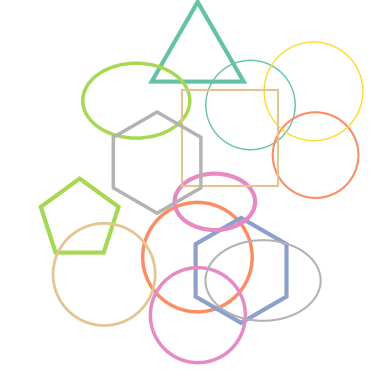[{"shape": "triangle", "thickness": 3, "radius": 0.69, "center": [0.513, 0.857]}, {"shape": "circle", "thickness": 1, "radius": 0.58, "center": [0.651, 0.727]}, {"shape": "circle", "thickness": 1.5, "radius": 0.56, "center": [0.82, 0.597]}, {"shape": "circle", "thickness": 2.5, "radius": 0.71, "center": [0.513, 0.332]}, {"shape": "hexagon", "thickness": 3, "radius": 0.68, "center": [0.626, 0.298]}, {"shape": "circle", "thickness": 2.5, "radius": 0.62, "center": [0.514, 0.181]}, {"shape": "oval", "thickness": 3, "radius": 0.52, "center": [0.558, 0.476]}, {"shape": "oval", "thickness": 2.5, "radius": 0.69, "center": [0.354, 0.739]}, {"shape": "pentagon", "thickness": 3, "radius": 0.53, "center": [0.207, 0.43]}, {"shape": "circle", "thickness": 1, "radius": 0.64, "center": [0.814, 0.763]}, {"shape": "circle", "thickness": 2, "radius": 0.66, "center": [0.27, 0.287]}, {"shape": "square", "thickness": 1.5, "radius": 0.62, "center": [0.598, 0.642]}, {"shape": "oval", "thickness": 1.5, "radius": 0.75, "center": [0.683, 0.271]}, {"shape": "hexagon", "thickness": 2.5, "radius": 0.66, "center": [0.408, 0.578]}]